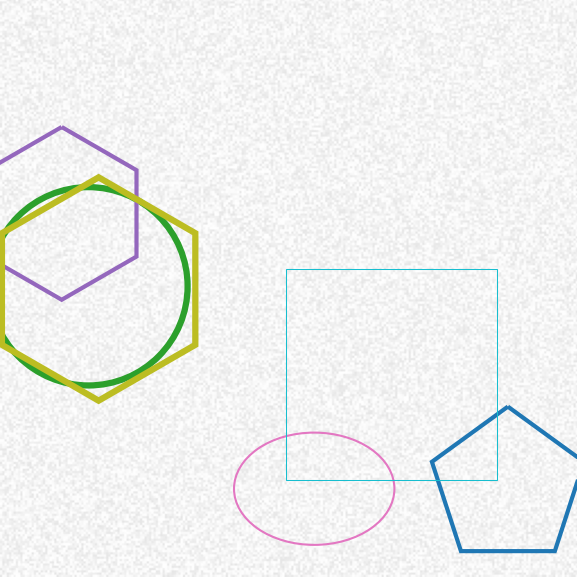[{"shape": "pentagon", "thickness": 2, "radius": 0.69, "center": [0.879, 0.157]}, {"shape": "circle", "thickness": 3, "radius": 0.86, "center": [0.153, 0.503]}, {"shape": "hexagon", "thickness": 2, "radius": 0.75, "center": [0.107, 0.63]}, {"shape": "oval", "thickness": 1, "radius": 0.69, "center": [0.544, 0.153]}, {"shape": "hexagon", "thickness": 3, "radius": 0.97, "center": [0.171, 0.499]}, {"shape": "square", "thickness": 0.5, "radius": 0.92, "center": [0.678, 0.35]}]